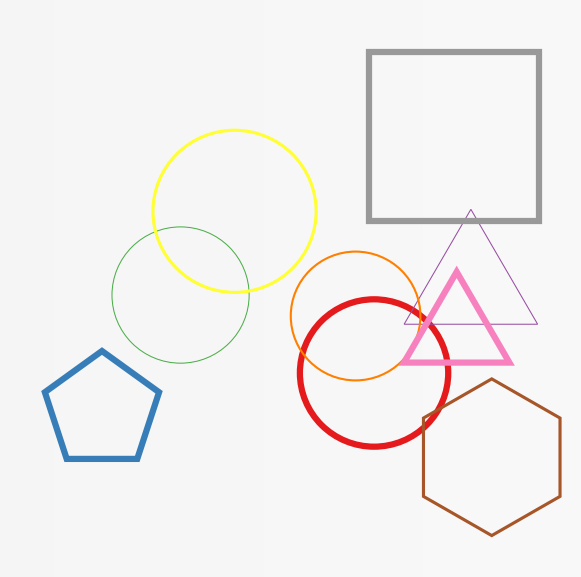[{"shape": "circle", "thickness": 3, "radius": 0.64, "center": [0.644, 0.353]}, {"shape": "pentagon", "thickness": 3, "radius": 0.52, "center": [0.175, 0.288]}, {"shape": "circle", "thickness": 0.5, "radius": 0.59, "center": [0.311, 0.488]}, {"shape": "triangle", "thickness": 0.5, "radius": 0.66, "center": [0.81, 0.504]}, {"shape": "circle", "thickness": 1, "radius": 0.56, "center": [0.612, 0.452]}, {"shape": "circle", "thickness": 1.5, "radius": 0.7, "center": [0.404, 0.633]}, {"shape": "hexagon", "thickness": 1.5, "radius": 0.68, "center": [0.846, 0.207]}, {"shape": "triangle", "thickness": 3, "radius": 0.52, "center": [0.786, 0.424]}, {"shape": "square", "thickness": 3, "radius": 0.73, "center": [0.782, 0.763]}]